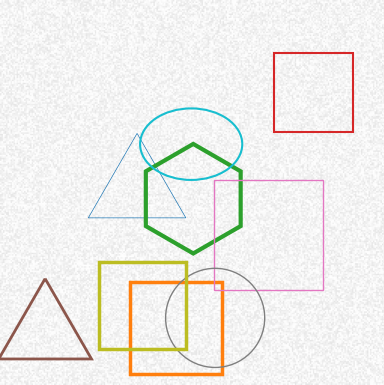[{"shape": "triangle", "thickness": 0.5, "radius": 0.73, "center": [0.356, 0.507]}, {"shape": "square", "thickness": 2.5, "radius": 0.6, "center": [0.457, 0.148]}, {"shape": "hexagon", "thickness": 3, "radius": 0.71, "center": [0.502, 0.484]}, {"shape": "square", "thickness": 1.5, "radius": 0.51, "center": [0.815, 0.76]}, {"shape": "triangle", "thickness": 2, "radius": 0.7, "center": [0.117, 0.137]}, {"shape": "square", "thickness": 1, "radius": 0.71, "center": [0.697, 0.389]}, {"shape": "circle", "thickness": 1, "radius": 0.64, "center": [0.559, 0.174]}, {"shape": "square", "thickness": 2.5, "radius": 0.57, "center": [0.369, 0.207]}, {"shape": "oval", "thickness": 1.5, "radius": 0.66, "center": [0.497, 0.626]}]